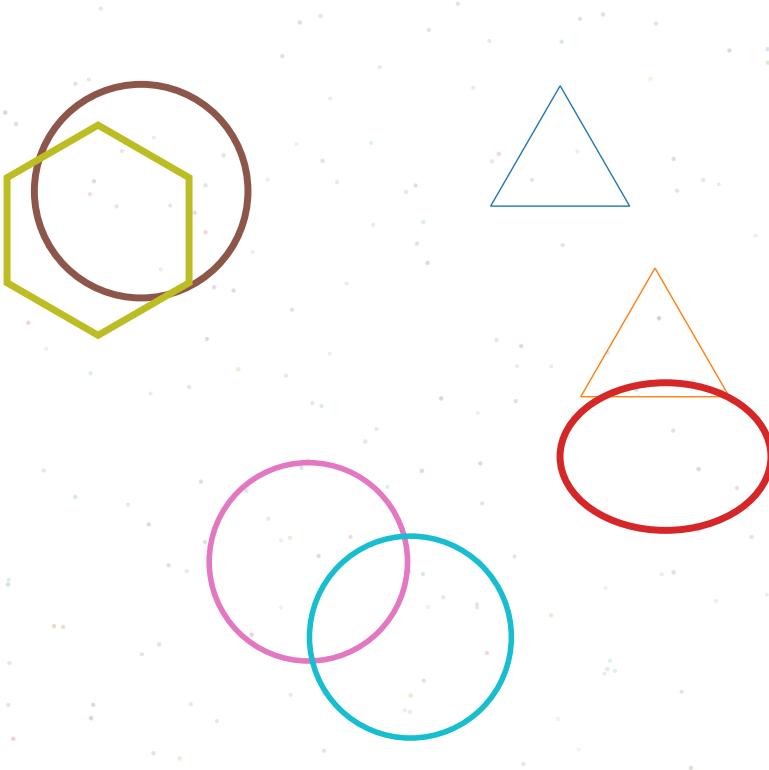[{"shape": "triangle", "thickness": 0.5, "radius": 0.52, "center": [0.727, 0.784]}, {"shape": "triangle", "thickness": 0.5, "radius": 0.56, "center": [0.851, 0.54]}, {"shape": "oval", "thickness": 2.5, "radius": 0.68, "center": [0.864, 0.407]}, {"shape": "circle", "thickness": 2.5, "radius": 0.69, "center": [0.183, 0.752]}, {"shape": "circle", "thickness": 2, "radius": 0.64, "center": [0.4, 0.27]}, {"shape": "hexagon", "thickness": 2.5, "radius": 0.68, "center": [0.127, 0.701]}, {"shape": "circle", "thickness": 2, "radius": 0.66, "center": [0.533, 0.173]}]